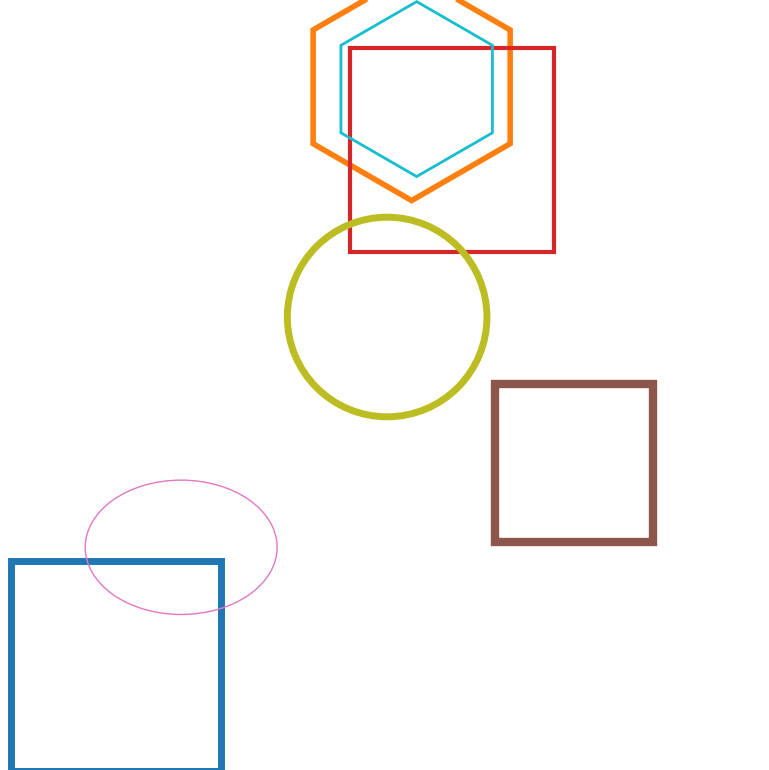[{"shape": "square", "thickness": 2.5, "radius": 0.68, "center": [0.151, 0.135]}, {"shape": "hexagon", "thickness": 2, "radius": 0.74, "center": [0.535, 0.887]}, {"shape": "square", "thickness": 1.5, "radius": 0.66, "center": [0.587, 0.806]}, {"shape": "square", "thickness": 3, "radius": 0.51, "center": [0.745, 0.399]}, {"shape": "oval", "thickness": 0.5, "radius": 0.62, "center": [0.235, 0.289]}, {"shape": "circle", "thickness": 2.5, "radius": 0.65, "center": [0.503, 0.588]}, {"shape": "hexagon", "thickness": 1, "radius": 0.57, "center": [0.541, 0.884]}]